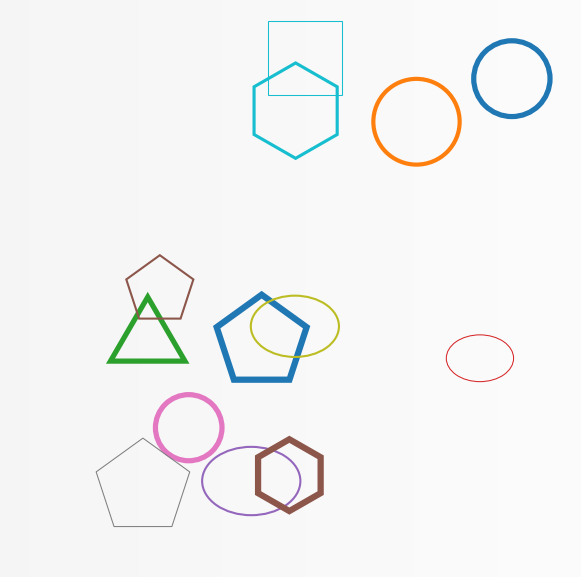[{"shape": "pentagon", "thickness": 3, "radius": 0.41, "center": [0.45, 0.407]}, {"shape": "circle", "thickness": 2.5, "radius": 0.33, "center": [0.881, 0.863]}, {"shape": "circle", "thickness": 2, "radius": 0.37, "center": [0.717, 0.788]}, {"shape": "triangle", "thickness": 2.5, "radius": 0.37, "center": [0.254, 0.411]}, {"shape": "oval", "thickness": 0.5, "radius": 0.29, "center": [0.826, 0.379]}, {"shape": "oval", "thickness": 1, "radius": 0.42, "center": [0.432, 0.166]}, {"shape": "pentagon", "thickness": 1, "radius": 0.3, "center": [0.275, 0.497]}, {"shape": "hexagon", "thickness": 3, "radius": 0.31, "center": [0.498, 0.176]}, {"shape": "circle", "thickness": 2.5, "radius": 0.29, "center": [0.325, 0.259]}, {"shape": "pentagon", "thickness": 0.5, "radius": 0.42, "center": [0.246, 0.156]}, {"shape": "oval", "thickness": 1, "radius": 0.38, "center": [0.507, 0.434]}, {"shape": "hexagon", "thickness": 1.5, "radius": 0.41, "center": [0.509, 0.808]}, {"shape": "square", "thickness": 0.5, "radius": 0.32, "center": [0.525, 0.899]}]